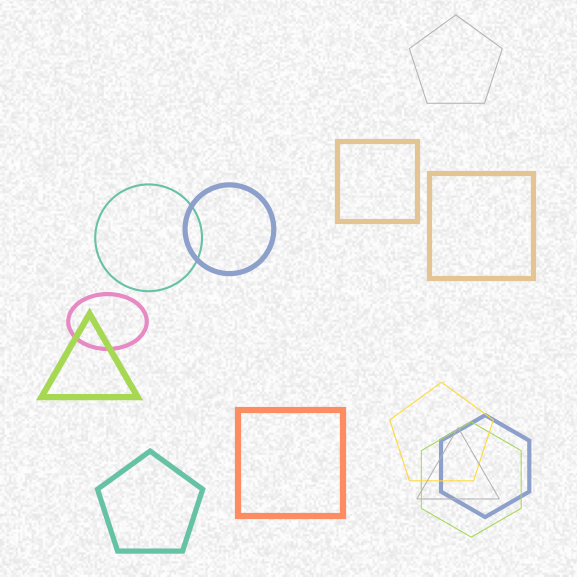[{"shape": "pentagon", "thickness": 2.5, "radius": 0.48, "center": [0.26, 0.122]}, {"shape": "circle", "thickness": 1, "radius": 0.46, "center": [0.257, 0.587]}, {"shape": "square", "thickness": 3, "radius": 0.46, "center": [0.503, 0.197]}, {"shape": "hexagon", "thickness": 2, "radius": 0.44, "center": [0.84, 0.192]}, {"shape": "circle", "thickness": 2.5, "radius": 0.38, "center": [0.397, 0.602]}, {"shape": "oval", "thickness": 2, "radius": 0.34, "center": [0.186, 0.442]}, {"shape": "hexagon", "thickness": 0.5, "radius": 0.5, "center": [0.816, 0.169]}, {"shape": "triangle", "thickness": 3, "radius": 0.48, "center": [0.155, 0.36]}, {"shape": "pentagon", "thickness": 0.5, "radius": 0.47, "center": [0.765, 0.243]}, {"shape": "square", "thickness": 2.5, "radius": 0.35, "center": [0.652, 0.685]}, {"shape": "square", "thickness": 2.5, "radius": 0.45, "center": [0.833, 0.609]}, {"shape": "triangle", "thickness": 0.5, "radius": 0.41, "center": [0.793, 0.176]}, {"shape": "pentagon", "thickness": 0.5, "radius": 0.42, "center": [0.789, 0.889]}]